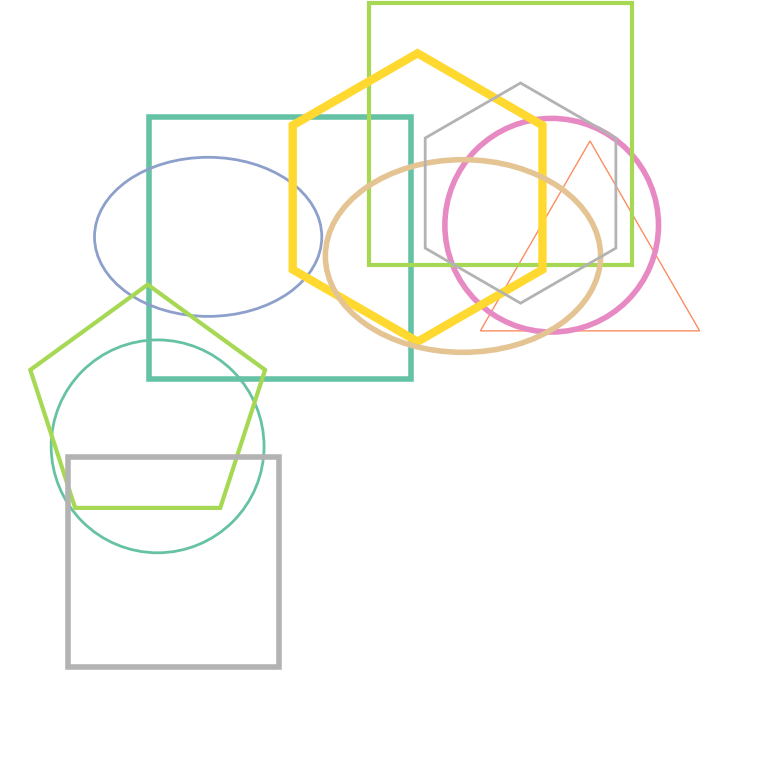[{"shape": "square", "thickness": 2, "radius": 0.85, "center": [0.363, 0.678]}, {"shape": "circle", "thickness": 1, "radius": 0.69, "center": [0.205, 0.42]}, {"shape": "triangle", "thickness": 0.5, "radius": 0.82, "center": [0.766, 0.653]}, {"shape": "oval", "thickness": 1, "radius": 0.74, "center": [0.27, 0.692]}, {"shape": "circle", "thickness": 2, "radius": 0.69, "center": [0.716, 0.708]}, {"shape": "pentagon", "thickness": 1.5, "radius": 0.8, "center": [0.192, 0.47]}, {"shape": "square", "thickness": 1.5, "radius": 0.85, "center": [0.65, 0.826]}, {"shape": "hexagon", "thickness": 3, "radius": 0.94, "center": [0.542, 0.744]}, {"shape": "oval", "thickness": 2, "radius": 0.89, "center": [0.601, 0.668]}, {"shape": "hexagon", "thickness": 1, "radius": 0.71, "center": [0.676, 0.749]}, {"shape": "square", "thickness": 2, "radius": 0.68, "center": [0.226, 0.27]}]